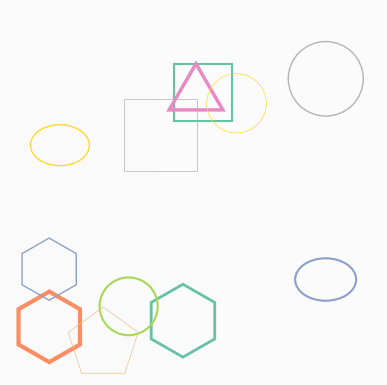[{"shape": "square", "thickness": 1.5, "radius": 0.37, "center": [0.524, 0.76]}, {"shape": "hexagon", "thickness": 2, "radius": 0.47, "center": [0.472, 0.167]}, {"shape": "hexagon", "thickness": 3, "radius": 0.46, "center": [0.127, 0.151]}, {"shape": "oval", "thickness": 1.5, "radius": 0.39, "center": [0.84, 0.274]}, {"shape": "hexagon", "thickness": 1, "radius": 0.4, "center": [0.127, 0.301]}, {"shape": "triangle", "thickness": 2.5, "radius": 0.4, "center": [0.506, 0.755]}, {"shape": "circle", "thickness": 1.5, "radius": 0.38, "center": [0.332, 0.204]}, {"shape": "oval", "thickness": 1, "radius": 0.38, "center": [0.155, 0.623]}, {"shape": "circle", "thickness": 0.5, "radius": 0.39, "center": [0.61, 0.732]}, {"shape": "pentagon", "thickness": 0.5, "radius": 0.47, "center": [0.266, 0.107]}, {"shape": "circle", "thickness": 1, "radius": 0.48, "center": [0.841, 0.795]}, {"shape": "square", "thickness": 0.5, "radius": 0.47, "center": [0.415, 0.65]}]